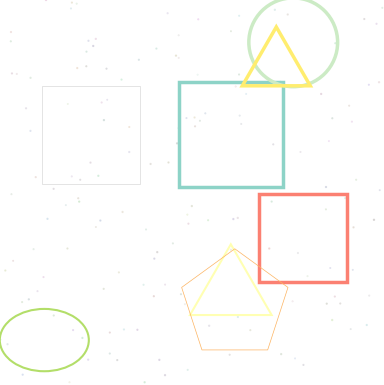[{"shape": "square", "thickness": 2.5, "radius": 0.68, "center": [0.601, 0.651]}, {"shape": "triangle", "thickness": 1.5, "radius": 0.61, "center": [0.6, 0.243]}, {"shape": "square", "thickness": 2.5, "radius": 0.57, "center": [0.787, 0.382]}, {"shape": "pentagon", "thickness": 0.5, "radius": 0.73, "center": [0.61, 0.209]}, {"shape": "oval", "thickness": 1.5, "radius": 0.58, "center": [0.115, 0.117]}, {"shape": "square", "thickness": 0.5, "radius": 0.64, "center": [0.236, 0.65]}, {"shape": "circle", "thickness": 2.5, "radius": 0.58, "center": [0.762, 0.89]}, {"shape": "triangle", "thickness": 2.5, "radius": 0.51, "center": [0.718, 0.828]}]